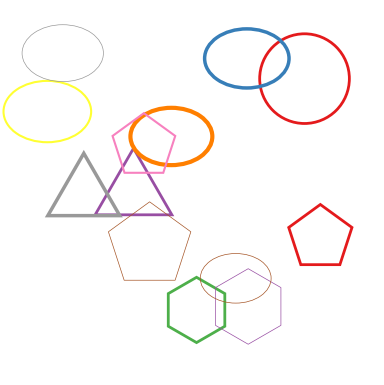[{"shape": "circle", "thickness": 2, "radius": 0.58, "center": [0.791, 0.796]}, {"shape": "pentagon", "thickness": 2, "radius": 0.43, "center": [0.832, 0.382]}, {"shape": "oval", "thickness": 2.5, "radius": 0.55, "center": [0.641, 0.848]}, {"shape": "hexagon", "thickness": 2, "radius": 0.42, "center": [0.511, 0.195]}, {"shape": "triangle", "thickness": 2, "radius": 0.58, "center": [0.347, 0.5]}, {"shape": "hexagon", "thickness": 0.5, "radius": 0.49, "center": [0.645, 0.204]}, {"shape": "oval", "thickness": 3, "radius": 0.53, "center": [0.445, 0.646]}, {"shape": "oval", "thickness": 1.5, "radius": 0.57, "center": [0.123, 0.71]}, {"shape": "pentagon", "thickness": 0.5, "radius": 0.56, "center": [0.389, 0.363]}, {"shape": "oval", "thickness": 0.5, "radius": 0.46, "center": [0.612, 0.277]}, {"shape": "pentagon", "thickness": 1.5, "radius": 0.43, "center": [0.374, 0.62]}, {"shape": "oval", "thickness": 0.5, "radius": 0.53, "center": [0.163, 0.862]}, {"shape": "triangle", "thickness": 2.5, "radius": 0.54, "center": [0.218, 0.494]}]